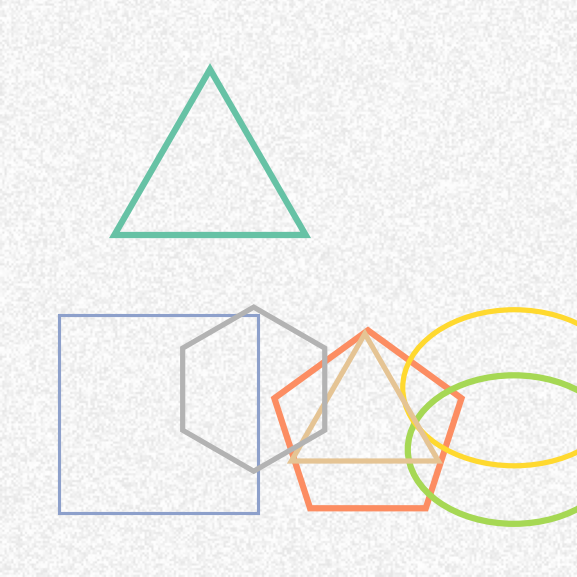[{"shape": "triangle", "thickness": 3, "radius": 0.96, "center": [0.364, 0.688]}, {"shape": "pentagon", "thickness": 3, "radius": 0.85, "center": [0.637, 0.257]}, {"shape": "square", "thickness": 1.5, "radius": 0.86, "center": [0.274, 0.282]}, {"shape": "oval", "thickness": 3, "radius": 0.92, "center": [0.89, 0.221]}, {"shape": "oval", "thickness": 2.5, "radius": 0.97, "center": [0.89, 0.328]}, {"shape": "triangle", "thickness": 2.5, "radius": 0.73, "center": [0.632, 0.274]}, {"shape": "hexagon", "thickness": 2.5, "radius": 0.71, "center": [0.439, 0.325]}]